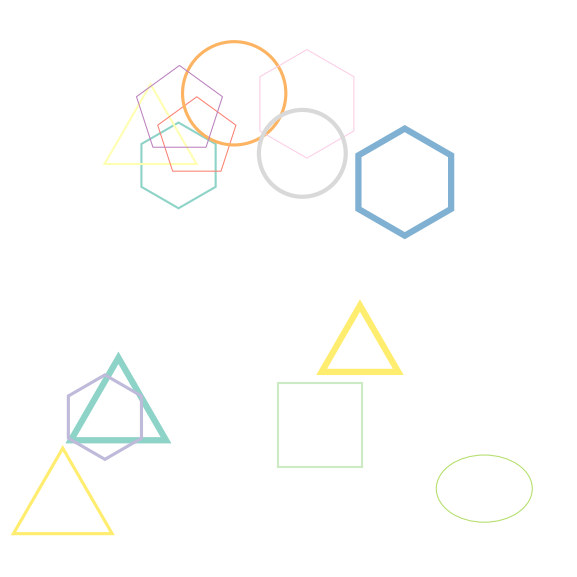[{"shape": "triangle", "thickness": 3, "radius": 0.48, "center": [0.205, 0.284]}, {"shape": "hexagon", "thickness": 1, "radius": 0.37, "center": [0.309, 0.713]}, {"shape": "triangle", "thickness": 1, "radius": 0.46, "center": [0.261, 0.761]}, {"shape": "hexagon", "thickness": 1.5, "radius": 0.37, "center": [0.182, 0.277]}, {"shape": "pentagon", "thickness": 0.5, "radius": 0.36, "center": [0.341, 0.76]}, {"shape": "hexagon", "thickness": 3, "radius": 0.46, "center": [0.701, 0.684]}, {"shape": "circle", "thickness": 1.5, "radius": 0.45, "center": [0.406, 0.838]}, {"shape": "oval", "thickness": 0.5, "radius": 0.42, "center": [0.839, 0.153]}, {"shape": "hexagon", "thickness": 0.5, "radius": 0.47, "center": [0.531, 0.819]}, {"shape": "circle", "thickness": 2, "radius": 0.38, "center": [0.523, 0.734]}, {"shape": "pentagon", "thickness": 0.5, "radius": 0.39, "center": [0.311, 0.808]}, {"shape": "square", "thickness": 1, "radius": 0.36, "center": [0.554, 0.263]}, {"shape": "triangle", "thickness": 3, "radius": 0.38, "center": [0.623, 0.393]}, {"shape": "triangle", "thickness": 1.5, "radius": 0.49, "center": [0.109, 0.124]}]